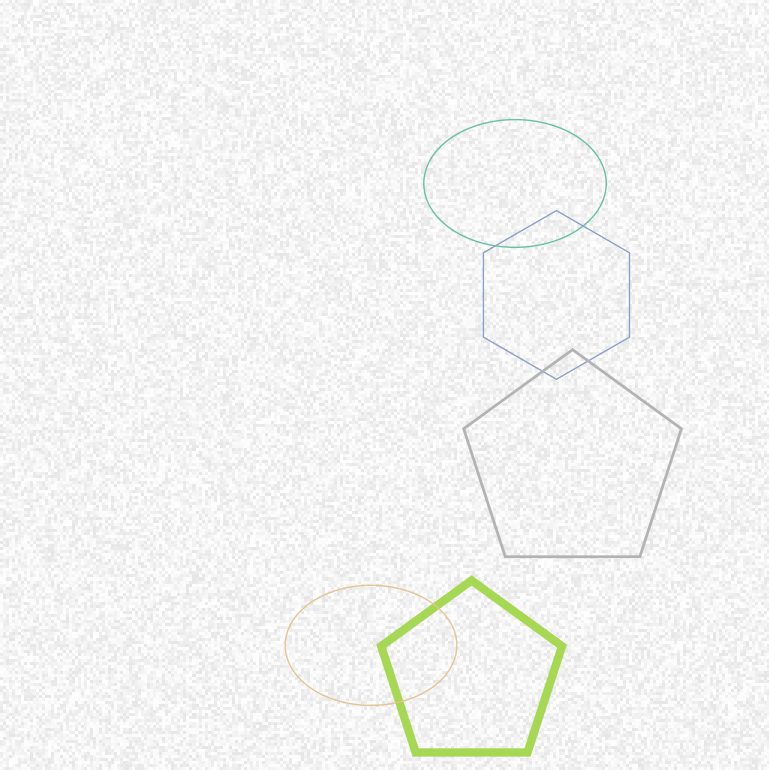[{"shape": "oval", "thickness": 0.5, "radius": 0.59, "center": [0.669, 0.762]}, {"shape": "hexagon", "thickness": 0.5, "radius": 0.55, "center": [0.723, 0.617]}, {"shape": "pentagon", "thickness": 3, "radius": 0.62, "center": [0.612, 0.123]}, {"shape": "oval", "thickness": 0.5, "radius": 0.56, "center": [0.482, 0.162]}, {"shape": "pentagon", "thickness": 1, "radius": 0.74, "center": [0.744, 0.397]}]